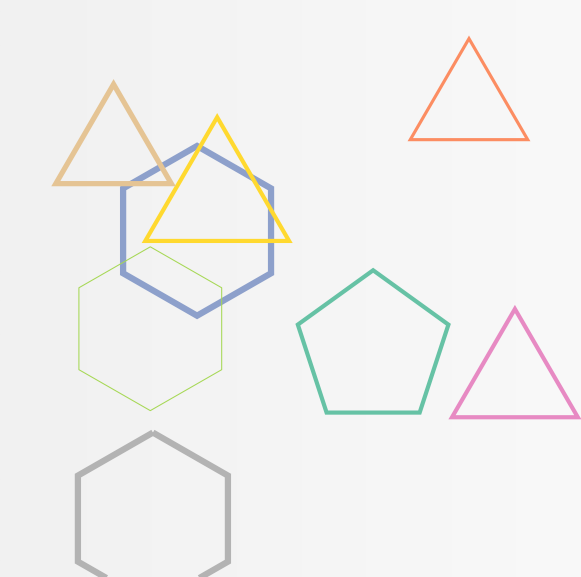[{"shape": "pentagon", "thickness": 2, "radius": 0.68, "center": [0.642, 0.395]}, {"shape": "triangle", "thickness": 1.5, "radius": 0.58, "center": [0.807, 0.816]}, {"shape": "hexagon", "thickness": 3, "radius": 0.73, "center": [0.339, 0.599]}, {"shape": "triangle", "thickness": 2, "radius": 0.62, "center": [0.886, 0.339]}, {"shape": "hexagon", "thickness": 0.5, "radius": 0.71, "center": [0.259, 0.43]}, {"shape": "triangle", "thickness": 2, "radius": 0.71, "center": [0.374, 0.653]}, {"shape": "triangle", "thickness": 2.5, "radius": 0.57, "center": [0.195, 0.738]}, {"shape": "hexagon", "thickness": 3, "radius": 0.75, "center": [0.263, 0.101]}]